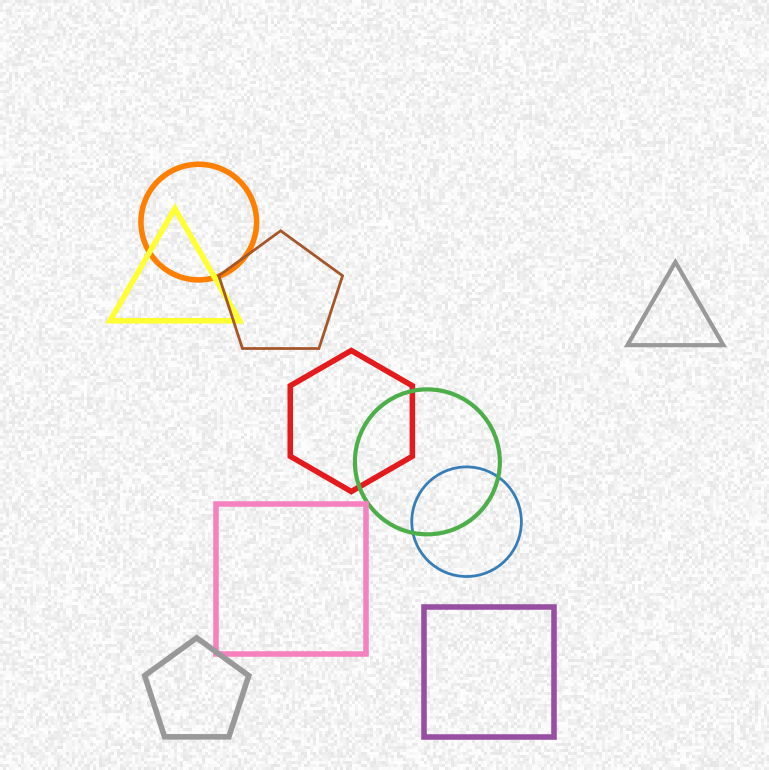[{"shape": "hexagon", "thickness": 2, "radius": 0.46, "center": [0.456, 0.453]}, {"shape": "circle", "thickness": 1, "radius": 0.36, "center": [0.606, 0.322]}, {"shape": "circle", "thickness": 1.5, "radius": 0.47, "center": [0.555, 0.4]}, {"shape": "square", "thickness": 2, "radius": 0.42, "center": [0.635, 0.127]}, {"shape": "circle", "thickness": 2, "radius": 0.38, "center": [0.258, 0.712]}, {"shape": "triangle", "thickness": 2, "radius": 0.49, "center": [0.227, 0.632]}, {"shape": "pentagon", "thickness": 1, "radius": 0.42, "center": [0.365, 0.616]}, {"shape": "square", "thickness": 2, "radius": 0.49, "center": [0.378, 0.249]}, {"shape": "pentagon", "thickness": 2, "radius": 0.36, "center": [0.255, 0.101]}, {"shape": "triangle", "thickness": 1.5, "radius": 0.36, "center": [0.877, 0.588]}]